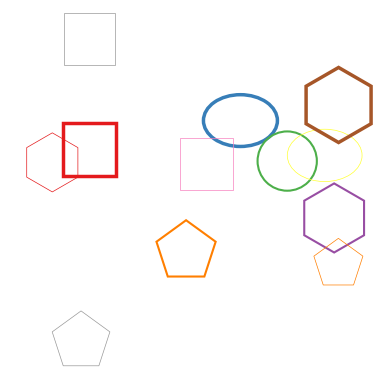[{"shape": "hexagon", "thickness": 0.5, "radius": 0.38, "center": [0.136, 0.578]}, {"shape": "square", "thickness": 2.5, "radius": 0.35, "center": [0.232, 0.612]}, {"shape": "oval", "thickness": 2.5, "radius": 0.48, "center": [0.624, 0.687]}, {"shape": "circle", "thickness": 1.5, "radius": 0.38, "center": [0.746, 0.582]}, {"shape": "hexagon", "thickness": 1.5, "radius": 0.45, "center": [0.868, 0.434]}, {"shape": "pentagon", "thickness": 0.5, "radius": 0.33, "center": [0.879, 0.314]}, {"shape": "pentagon", "thickness": 1.5, "radius": 0.4, "center": [0.483, 0.347]}, {"shape": "oval", "thickness": 0.5, "radius": 0.49, "center": [0.843, 0.596]}, {"shape": "hexagon", "thickness": 2.5, "radius": 0.49, "center": [0.879, 0.727]}, {"shape": "square", "thickness": 0.5, "radius": 0.34, "center": [0.537, 0.574]}, {"shape": "square", "thickness": 0.5, "radius": 0.34, "center": [0.232, 0.898]}, {"shape": "pentagon", "thickness": 0.5, "radius": 0.39, "center": [0.211, 0.114]}]